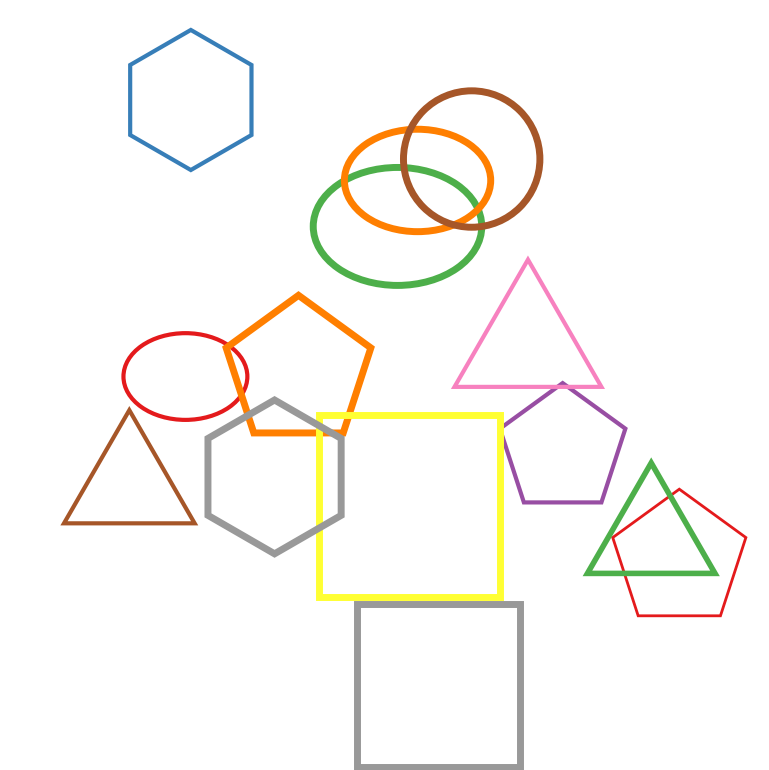[{"shape": "pentagon", "thickness": 1, "radius": 0.45, "center": [0.882, 0.274]}, {"shape": "oval", "thickness": 1.5, "radius": 0.4, "center": [0.241, 0.511]}, {"shape": "hexagon", "thickness": 1.5, "radius": 0.45, "center": [0.248, 0.87]}, {"shape": "oval", "thickness": 2.5, "radius": 0.55, "center": [0.516, 0.706]}, {"shape": "triangle", "thickness": 2, "radius": 0.48, "center": [0.846, 0.303]}, {"shape": "pentagon", "thickness": 1.5, "radius": 0.43, "center": [0.731, 0.417]}, {"shape": "pentagon", "thickness": 2.5, "radius": 0.49, "center": [0.388, 0.518]}, {"shape": "oval", "thickness": 2.5, "radius": 0.48, "center": [0.542, 0.766]}, {"shape": "square", "thickness": 2.5, "radius": 0.59, "center": [0.532, 0.343]}, {"shape": "circle", "thickness": 2.5, "radius": 0.44, "center": [0.613, 0.793]}, {"shape": "triangle", "thickness": 1.5, "radius": 0.49, "center": [0.168, 0.369]}, {"shape": "triangle", "thickness": 1.5, "radius": 0.55, "center": [0.686, 0.553]}, {"shape": "square", "thickness": 2.5, "radius": 0.53, "center": [0.569, 0.11]}, {"shape": "hexagon", "thickness": 2.5, "radius": 0.5, "center": [0.357, 0.381]}]